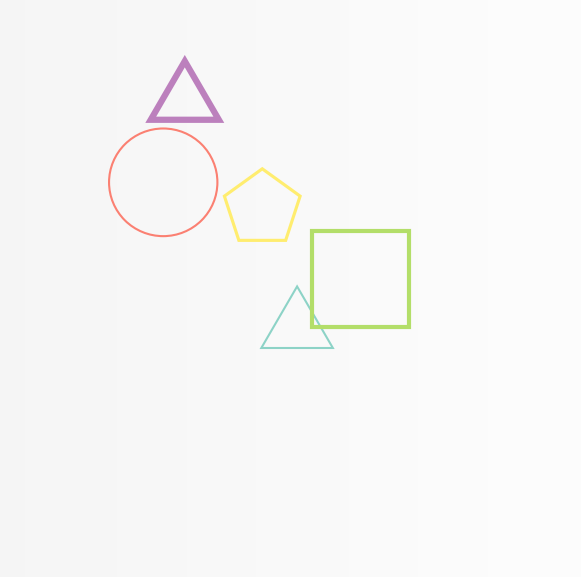[{"shape": "triangle", "thickness": 1, "radius": 0.36, "center": [0.511, 0.432]}, {"shape": "circle", "thickness": 1, "radius": 0.47, "center": [0.281, 0.683]}, {"shape": "square", "thickness": 2, "radius": 0.42, "center": [0.621, 0.516]}, {"shape": "triangle", "thickness": 3, "radius": 0.34, "center": [0.318, 0.826]}, {"shape": "pentagon", "thickness": 1.5, "radius": 0.34, "center": [0.451, 0.638]}]